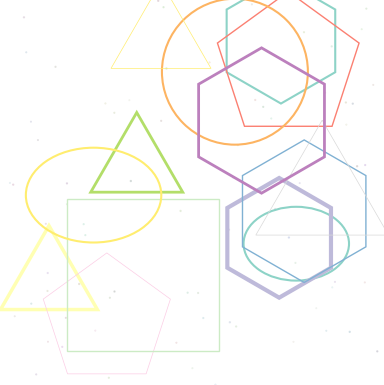[{"shape": "oval", "thickness": 1.5, "radius": 0.68, "center": [0.77, 0.367]}, {"shape": "hexagon", "thickness": 1.5, "radius": 0.81, "center": [0.73, 0.894]}, {"shape": "triangle", "thickness": 2.5, "radius": 0.73, "center": [0.127, 0.269]}, {"shape": "hexagon", "thickness": 3, "radius": 0.78, "center": [0.725, 0.382]}, {"shape": "pentagon", "thickness": 1, "radius": 0.97, "center": [0.749, 0.828]}, {"shape": "hexagon", "thickness": 1, "radius": 0.93, "center": [0.79, 0.451]}, {"shape": "circle", "thickness": 1.5, "radius": 0.95, "center": [0.61, 0.814]}, {"shape": "triangle", "thickness": 2, "radius": 0.69, "center": [0.355, 0.57]}, {"shape": "pentagon", "thickness": 0.5, "radius": 0.87, "center": [0.277, 0.169]}, {"shape": "triangle", "thickness": 0.5, "radius": 0.99, "center": [0.837, 0.489]}, {"shape": "hexagon", "thickness": 2, "radius": 0.94, "center": [0.679, 0.687]}, {"shape": "square", "thickness": 1, "radius": 0.98, "center": [0.372, 0.286]}, {"shape": "oval", "thickness": 1.5, "radius": 0.88, "center": [0.243, 0.493]}, {"shape": "triangle", "thickness": 0.5, "radius": 0.75, "center": [0.418, 0.897]}]